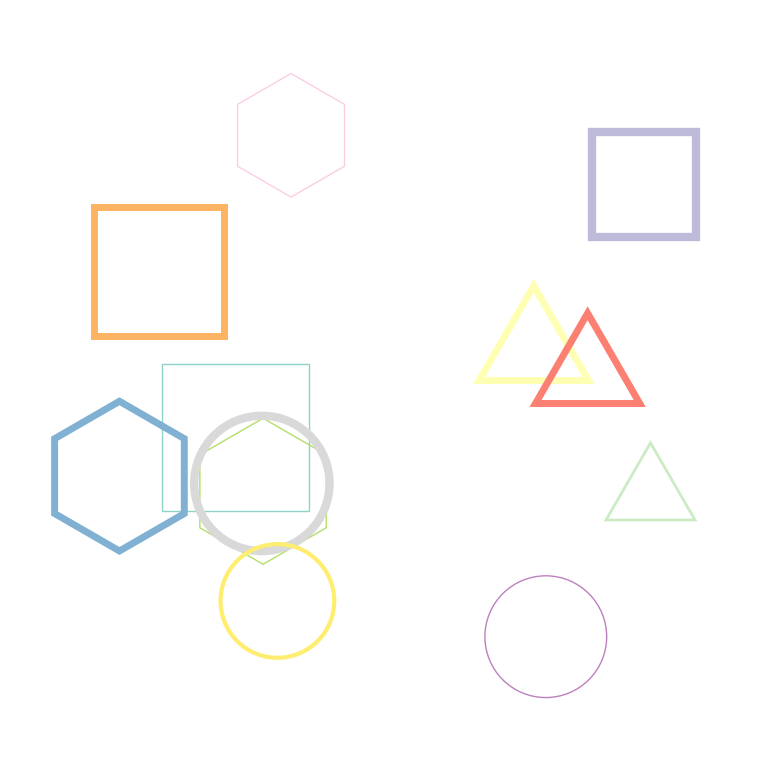[{"shape": "square", "thickness": 0.5, "radius": 0.48, "center": [0.306, 0.432]}, {"shape": "triangle", "thickness": 2.5, "radius": 0.41, "center": [0.693, 0.547]}, {"shape": "square", "thickness": 3, "radius": 0.34, "center": [0.836, 0.761]}, {"shape": "triangle", "thickness": 2.5, "radius": 0.39, "center": [0.763, 0.515]}, {"shape": "hexagon", "thickness": 2.5, "radius": 0.49, "center": [0.155, 0.382]}, {"shape": "square", "thickness": 2.5, "radius": 0.42, "center": [0.207, 0.647]}, {"shape": "hexagon", "thickness": 0.5, "radius": 0.47, "center": [0.342, 0.362]}, {"shape": "hexagon", "thickness": 0.5, "radius": 0.4, "center": [0.378, 0.824]}, {"shape": "circle", "thickness": 3, "radius": 0.44, "center": [0.34, 0.372]}, {"shape": "circle", "thickness": 0.5, "radius": 0.4, "center": [0.709, 0.173]}, {"shape": "triangle", "thickness": 1, "radius": 0.33, "center": [0.845, 0.358]}, {"shape": "circle", "thickness": 1.5, "radius": 0.37, "center": [0.36, 0.22]}]